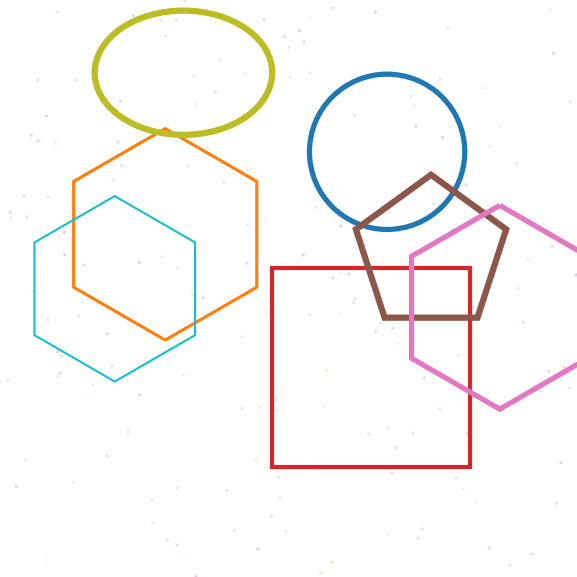[{"shape": "circle", "thickness": 2.5, "radius": 0.67, "center": [0.67, 0.736]}, {"shape": "hexagon", "thickness": 1.5, "radius": 0.92, "center": [0.286, 0.593]}, {"shape": "square", "thickness": 2, "radius": 0.86, "center": [0.642, 0.363]}, {"shape": "pentagon", "thickness": 3, "radius": 0.68, "center": [0.746, 0.56]}, {"shape": "hexagon", "thickness": 2.5, "radius": 0.88, "center": [0.865, 0.467]}, {"shape": "oval", "thickness": 3, "radius": 0.77, "center": [0.318, 0.873]}, {"shape": "hexagon", "thickness": 1, "radius": 0.8, "center": [0.199, 0.499]}]